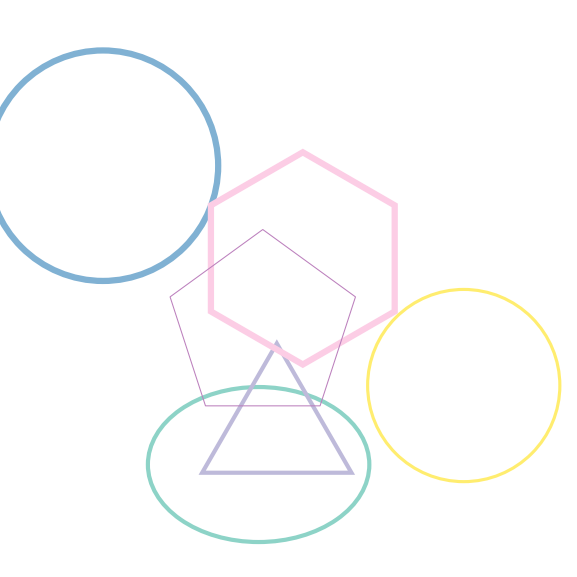[{"shape": "oval", "thickness": 2, "radius": 0.96, "center": [0.448, 0.195]}, {"shape": "triangle", "thickness": 2, "radius": 0.75, "center": [0.479, 0.255]}, {"shape": "circle", "thickness": 3, "radius": 1.0, "center": [0.178, 0.712]}, {"shape": "hexagon", "thickness": 3, "radius": 0.92, "center": [0.524, 0.552]}, {"shape": "pentagon", "thickness": 0.5, "radius": 0.84, "center": [0.455, 0.433]}, {"shape": "circle", "thickness": 1.5, "radius": 0.83, "center": [0.803, 0.332]}]